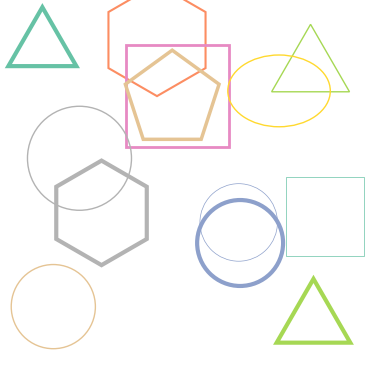[{"shape": "square", "thickness": 0.5, "radius": 0.51, "center": [0.844, 0.438]}, {"shape": "triangle", "thickness": 3, "radius": 0.51, "center": [0.11, 0.879]}, {"shape": "hexagon", "thickness": 1.5, "radius": 0.73, "center": [0.408, 0.896]}, {"shape": "circle", "thickness": 3, "radius": 0.56, "center": [0.624, 0.369]}, {"shape": "circle", "thickness": 0.5, "radius": 0.5, "center": [0.62, 0.422]}, {"shape": "square", "thickness": 2, "radius": 0.67, "center": [0.462, 0.751]}, {"shape": "triangle", "thickness": 1, "radius": 0.58, "center": [0.807, 0.82]}, {"shape": "triangle", "thickness": 3, "radius": 0.55, "center": [0.814, 0.165]}, {"shape": "oval", "thickness": 1, "radius": 0.67, "center": [0.725, 0.764]}, {"shape": "circle", "thickness": 1, "radius": 0.55, "center": [0.138, 0.204]}, {"shape": "pentagon", "thickness": 2.5, "radius": 0.64, "center": [0.447, 0.742]}, {"shape": "circle", "thickness": 1, "radius": 0.68, "center": [0.206, 0.589]}, {"shape": "hexagon", "thickness": 3, "radius": 0.68, "center": [0.264, 0.447]}]